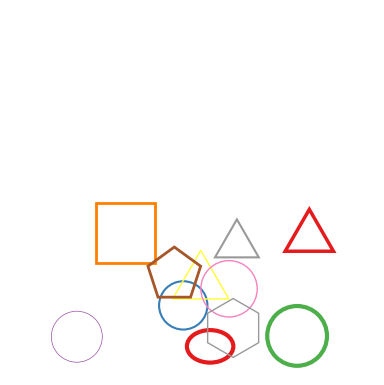[{"shape": "oval", "thickness": 3, "radius": 0.3, "center": [0.546, 0.1]}, {"shape": "triangle", "thickness": 2.5, "radius": 0.36, "center": [0.803, 0.384]}, {"shape": "circle", "thickness": 1.5, "radius": 0.31, "center": [0.476, 0.207]}, {"shape": "circle", "thickness": 3, "radius": 0.39, "center": [0.772, 0.128]}, {"shape": "circle", "thickness": 0.5, "radius": 0.33, "center": [0.199, 0.125]}, {"shape": "square", "thickness": 2, "radius": 0.39, "center": [0.326, 0.394]}, {"shape": "triangle", "thickness": 1, "radius": 0.42, "center": [0.521, 0.266]}, {"shape": "pentagon", "thickness": 2, "radius": 0.36, "center": [0.453, 0.286]}, {"shape": "circle", "thickness": 1, "radius": 0.37, "center": [0.595, 0.25]}, {"shape": "triangle", "thickness": 1.5, "radius": 0.33, "center": [0.615, 0.364]}, {"shape": "hexagon", "thickness": 1, "radius": 0.38, "center": [0.606, 0.148]}]